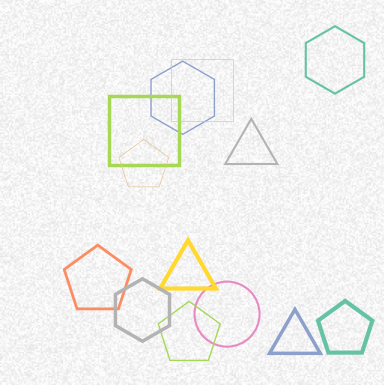[{"shape": "hexagon", "thickness": 1.5, "radius": 0.44, "center": [0.87, 0.844]}, {"shape": "pentagon", "thickness": 3, "radius": 0.37, "center": [0.897, 0.144]}, {"shape": "pentagon", "thickness": 2, "radius": 0.46, "center": [0.254, 0.272]}, {"shape": "hexagon", "thickness": 1, "radius": 0.48, "center": [0.475, 0.746]}, {"shape": "triangle", "thickness": 2.5, "radius": 0.38, "center": [0.766, 0.12]}, {"shape": "circle", "thickness": 1.5, "radius": 0.42, "center": [0.59, 0.184]}, {"shape": "square", "thickness": 2.5, "radius": 0.45, "center": [0.374, 0.661]}, {"shape": "pentagon", "thickness": 1, "radius": 0.42, "center": [0.491, 0.132]}, {"shape": "triangle", "thickness": 3, "radius": 0.42, "center": [0.488, 0.292]}, {"shape": "pentagon", "thickness": 0.5, "radius": 0.34, "center": [0.373, 0.57]}, {"shape": "square", "thickness": 0.5, "radius": 0.4, "center": [0.525, 0.766]}, {"shape": "triangle", "thickness": 1.5, "radius": 0.39, "center": [0.653, 0.613]}, {"shape": "hexagon", "thickness": 2.5, "radius": 0.41, "center": [0.37, 0.195]}]